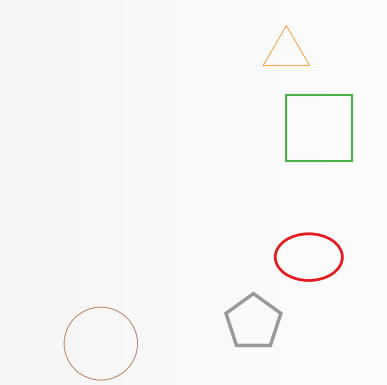[{"shape": "oval", "thickness": 2, "radius": 0.43, "center": [0.797, 0.332]}, {"shape": "square", "thickness": 1.5, "radius": 0.43, "center": [0.822, 0.668]}, {"shape": "triangle", "thickness": 0.5, "radius": 0.35, "center": [0.739, 0.864]}, {"shape": "circle", "thickness": 0.5, "radius": 0.47, "center": [0.26, 0.108]}, {"shape": "pentagon", "thickness": 2.5, "radius": 0.37, "center": [0.654, 0.163]}]